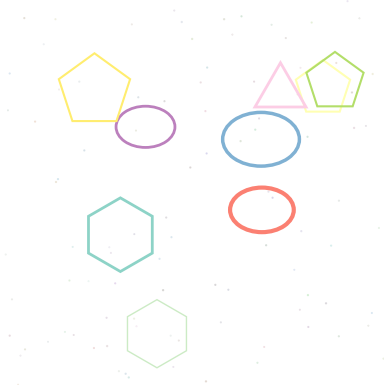[{"shape": "hexagon", "thickness": 2, "radius": 0.48, "center": [0.313, 0.39]}, {"shape": "pentagon", "thickness": 1.5, "radius": 0.37, "center": [0.839, 0.77]}, {"shape": "oval", "thickness": 3, "radius": 0.41, "center": [0.68, 0.455]}, {"shape": "oval", "thickness": 2.5, "radius": 0.5, "center": [0.678, 0.638]}, {"shape": "pentagon", "thickness": 1.5, "radius": 0.39, "center": [0.87, 0.787]}, {"shape": "triangle", "thickness": 2, "radius": 0.38, "center": [0.729, 0.76]}, {"shape": "oval", "thickness": 2, "radius": 0.38, "center": [0.378, 0.671]}, {"shape": "hexagon", "thickness": 1, "radius": 0.44, "center": [0.408, 0.133]}, {"shape": "pentagon", "thickness": 1.5, "radius": 0.49, "center": [0.245, 0.764]}]